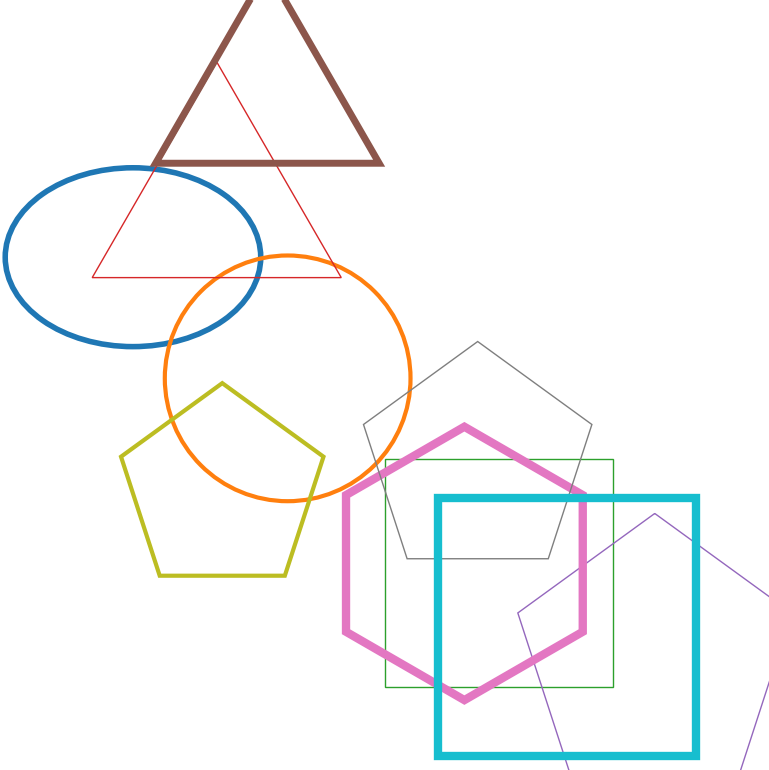[{"shape": "oval", "thickness": 2, "radius": 0.83, "center": [0.173, 0.666]}, {"shape": "circle", "thickness": 1.5, "radius": 0.8, "center": [0.374, 0.509]}, {"shape": "square", "thickness": 0.5, "radius": 0.74, "center": [0.648, 0.256]}, {"shape": "triangle", "thickness": 0.5, "radius": 0.93, "center": [0.281, 0.733]}, {"shape": "pentagon", "thickness": 0.5, "radius": 0.93, "center": [0.85, 0.146]}, {"shape": "triangle", "thickness": 2.5, "radius": 0.84, "center": [0.347, 0.872]}, {"shape": "hexagon", "thickness": 3, "radius": 0.89, "center": [0.603, 0.268]}, {"shape": "pentagon", "thickness": 0.5, "radius": 0.78, "center": [0.62, 0.401]}, {"shape": "pentagon", "thickness": 1.5, "radius": 0.69, "center": [0.289, 0.364]}, {"shape": "square", "thickness": 3, "radius": 0.84, "center": [0.736, 0.185]}]